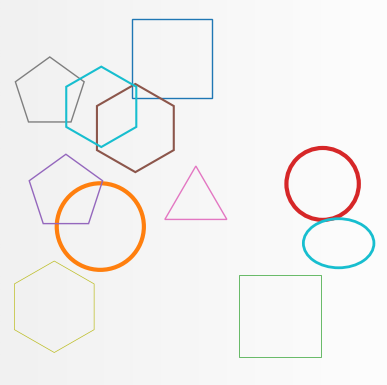[{"shape": "square", "thickness": 1, "radius": 0.51, "center": [0.445, 0.848]}, {"shape": "circle", "thickness": 3, "radius": 0.56, "center": [0.259, 0.412]}, {"shape": "square", "thickness": 0.5, "radius": 0.53, "center": [0.723, 0.179]}, {"shape": "circle", "thickness": 3, "radius": 0.47, "center": [0.833, 0.522]}, {"shape": "pentagon", "thickness": 1, "radius": 0.5, "center": [0.17, 0.5]}, {"shape": "hexagon", "thickness": 1.5, "radius": 0.57, "center": [0.349, 0.667]}, {"shape": "triangle", "thickness": 1, "radius": 0.46, "center": [0.505, 0.476]}, {"shape": "pentagon", "thickness": 1, "radius": 0.47, "center": [0.128, 0.759]}, {"shape": "hexagon", "thickness": 0.5, "radius": 0.59, "center": [0.14, 0.203]}, {"shape": "oval", "thickness": 2, "radius": 0.46, "center": [0.874, 0.368]}, {"shape": "hexagon", "thickness": 1.5, "radius": 0.52, "center": [0.261, 0.723]}]